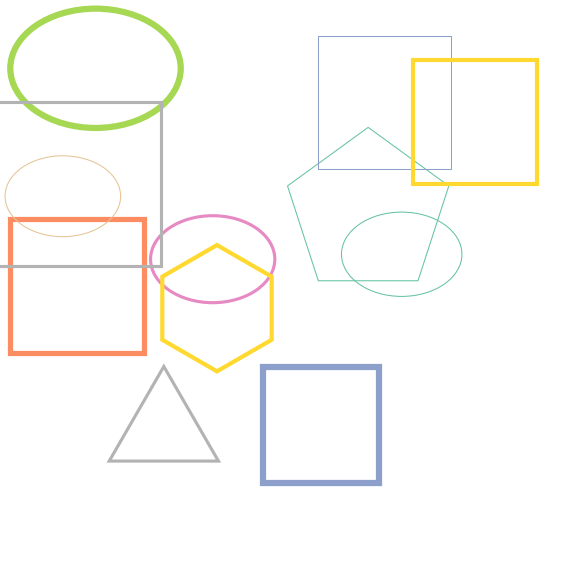[{"shape": "oval", "thickness": 0.5, "radius": 0.52, "center": [0.696, 0.559]}, {"shape": "pentagon", "thickness": 0.5, "radius": 0.73, "center": [0.638, 0.632]}, {"shape": "square", "thickness": 2.5, "radius": 0.58, "center": [0.134, 0.504]}, {"shape": "square", "thickness": 3, "radius": 0.5, "center": [0.556, 0.264]}, {"shape": "square", "thickness": 0.5, "radius": 0.58, "center": [0.667, 0.822]}, {"shape": "oval", "thickness": 1.5, "radius": 0.54, "center": [0.368, 0.55]}, {"shape": "oval", "thickness": 3, "radius": 0.74, "center": [0.165, 0.881]}, {"shape": "hexagon", "thickness": 2, "radius": 0.55, "center": [0.376, 0.465]}, {"shape": "square", "thickness": 2, "radius": 0.53, "center": [0.822, 0.788]}, {"shape": "oval", "thickness": 0.5, "radius": 0.5, "center": [0.109, 0.659]}, {"shape": "square", "thickness": 1.5, "radius": 0.71, "center": [0.137, 0.681]}, {"shape": "triangle", "thickness": 1.5, "radius": 0.55, "center": [0.284, 0.255]}]